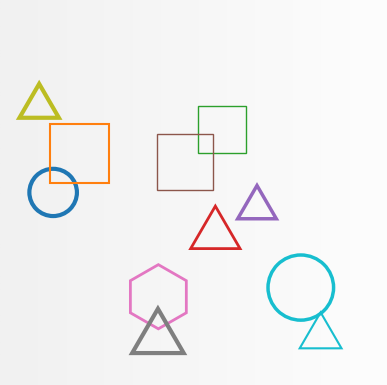[{"shape": "circle", "thickness": 3, "radius": 0.31, "center": [0.137, 0.5]}, {"shape": "square", "thickness": 1.5, "radius": 0.38, "center": [0.206, 0.601]}, {"shape": "square", "thickness": 1, "radius": 0.31, "center": [0.572, 0.663]}, {"shape": "triangle", "thickness": 2, "radius": 0.37, "center": [0.556, 0.391]}, {"shape": "triangle", "thickness": 2.5, "radius": 0.29, "center": [0.663, 0.461]}, {"shape": "square", "thickness": 1, "radius": 0.37, "center": [0.478, 0.579]}, {"shape": "hexagon", "thickness": 2, "radius": 0.42, "center": [0.409, 0.229]}, {"shape": "triangle", "thickness": 3, "radius": 0.38, "center": [0.408, 0.121]}, {"shape": "triangle", "thickness": 3, "radius": 0.29, "center": [0.101, 0.723]}, {"shape": "circle", "thickness": 2.5, "radius": 0.42, "center": [0.776, 0.253]}, {"shape": "triangle", "thickness": 1.5, "radius": 0.31, "center": [0.827, 0.126]}]